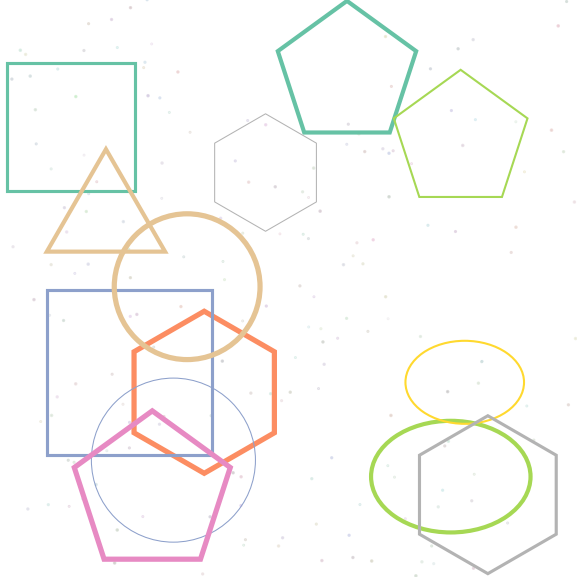[{"shape": "pentagon", "thickness": 2, "radius": 0.63, "center": [0.601, 0.872]}, {"shape": "square", "thickness": 1.5, "radius": 0.56, "center": [0.123, 0.779]}, {"shape": "hexagon", "thickness": 2.5, "radius": 0.7, "center": [0.354, 0.32]}, {"shape": "square", "thickness": 1.5, "radius": 0.71, "center": [0.225, 0.355]}, {"shape": "circle", "thickness": 0.5, "radius": 0.71, "center": [0.3, 0.202]}, {"shape": "pentagon", "thickness": 2.5, "radius": 0.71, "center": [0.264, 0.146]}, {"shape": "pentagon", "thickness": 1, "radius": 0.61, "center": [0.798, 0.757]}, {"shape": "oval", "thickness": 2, "radius": 0.69, "center": [0.781, 0.174]}, {"shape": "oval", "thickness": 1, "radius": 0.51, "center": [0.805, 0.337]}, {"shape": "triangle", "thickness": 2, "radius": 0.59, "center": [0.183, 0.623]}, {"shape": "circle", "thickness": 2.5, "radius": 0.63, "center": [0.324, 0.503]}, {"shape": "hexagon", "thickness": 1.5, "radius": 0.68, "center": [0.845, 0.143]}, {"shape": "hexagon", "thickness": 0.5, "radius": 0.51, "center": [0.46, 0.7]}]